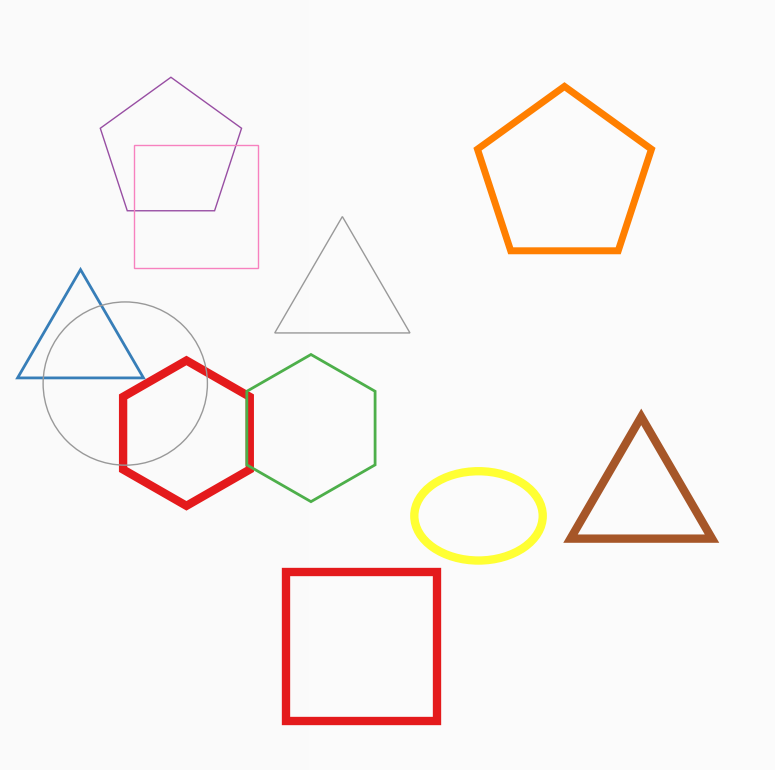[{"shape": "square", "thickness": 3, "radius": 0.48, "center": [0.466, 0.16]}, {"shape": "hexagon", "thickness": 3, "radius": 0.47, "center": [0.241, 0.437]}, {"shape": "triangle", "thickness": 1, "radius": 0.47, "center": [0.104, 0.556]}, {"shape": "hexagon", "thickness": 1, "radius": 0.48, "center": [0.401, 0.444]}, {"shape": "pentagon", "thickness": 0.5, "radius": 0.48, "center": [0.221, 0.804]}, {"shape": "pentagon", "thickness": 2.5, "radius": 0.59, "center": [0.728, 0.77]}, {"shape": "oval", "thickness": 3, "radius": 0.41, "center": [0.617, 0.33]}, {"shape": "triangle", "thickness": 3, "radius": 0.53, "center": [0.827, 0.353]}, {"shape": "square", "thickness": 0.5, "radius": 0.4, "center": [0.252, 0.732]}, {"shape": "circle", "thickness": 0.5, "radius": 0.53, "center": [0.162, 0.502]}, {"shape": "triangle", "thickness": 0.5, "radius": 0.5, "center": [0.442, 0.618]}]